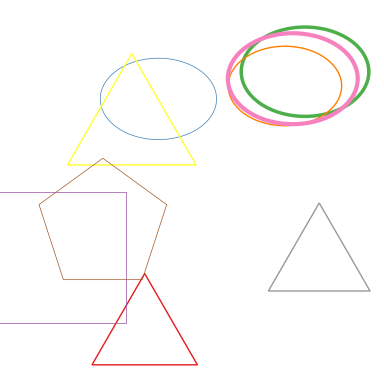[{"shape": "triangle", "thickness": 1, "radius": 0.79, "center": [0.376, 0.131]}, {"shape": "oval", "thickness": 0.5, "radius": 0.76, "center": [0.411, 0.743]}, {"shape": "oval", "thickness": 2.5, "radius": 0.83, "center": [0.792, 0.814]}, {"shape": "square", "thickness": 0.5, "radius": 0.86, "center": [0.156, 0.331]}, {"shape": "oval", "thickness": 1, "radius": 0.74, "center": [0.74, 0.777]}, {"shape": "triangle", "thickness": 1, "radius": 0.96, "center": [0.342, 0.668]}, {"shape": "pentagon", "thickness": 0.5, "radius": 0.87, "center": [0.267, 0.415]}, {"shape": "oval", "thickness": 3, "radius": 0.84, "center": [0.76, 0.796]}, {"shape": "triangle", "thickness": 1, "radius": 0.76, "center": [0.829, 0.32]}]